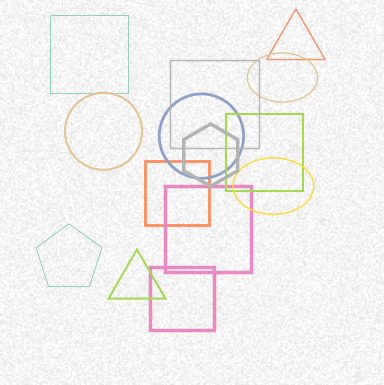[{"shape": "square", "thickness": 0.5, "radius": 0.51, "center": [0.232, 0.86]}, {"shape": "pentagon", "thickness": 0.5, "radius": 0.45, "center": [0.179, 0.329]}, {"shape": "triangle", "thickness": 1, "radius": 0.44, "center": [0.768, 0.889]}, {"shape": "square", "thickness": 2, "radius": 0.41, "center": [0.46, 0.499]}, {"shape": "circle", "thickness": 2, "radius": 0.55, "center": [0.523, 0.647]}, {"shape": "square", "thickness": 2.5, "radius": 0.41, "center": [0.472, 0.225]}, {"shape": "square", "thickness": 2.5, "radius": 0.56, "center": [0.54, 0.405]}, {"shape": "square", "thickness": 1.5, "radius": 0.5, "center": [0.688, 0.604]}, {"shape": "triangle", "thickness": 1.5, "radius": 0.43, "center": [0.356, 0.267]}, {"shape": "oval", "thickness": 1, "radius": 0.53, "center": [0.71, 0.517]}, {"shape": "oval", "thickness": 1, "radius": 0.46, "center": [0.734, 0.799]}, {"shape": "circle", "thickness": 1.5, "radius": 0.5, "center": [0.269, 0.659]}, {"shape": "hexagon", "thickness": 2.5, "radius": 0.4, "center": [0.547, 0.597]}, {"shape": "square", "thickness": 1, "radius": 0.58, "center": [0.557, 0.73]}]